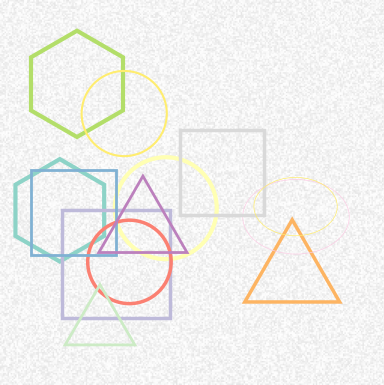[{"shape": "hexagon", "thickness": 3, "radius": 0.67, "center": [0.155, 0.454]}, {"shape": "circle", "thickness": 3, "radius": 0.66, "center": [0.431, 0.459]}, {"shape": "square", "thickness": 2.5, "radius": 0.7, "center": [0.301, 0.314]}, {"shape": "circle", "thickness": 2.5, "radius": 0.54, "center": [0.336, 0.32]}, {"shape": "square", "thickness": 2, "radius": 0.55, "center": [0.19, 0.449]}, {"shape": "triangle", "thickness": 2.5, "radius": 0.71, "center": [0.759, 0.287]}, {"shape": "hexagon", "thickness": 3, "radius": 0.69, "center": [0.2, 0.782]}, {"shape": "oval", "thickness": 0.5, "radius": 0.69, "center": [0.769, 0.437]}, {"shape": "square", "thickness": 2.5, "radius": 0.55, "center": [0.577, 0.553]}, {"shape": "triangle", "thickness": 2, "radius": 0.66, "center": [0.371, 0.41]}, {"shape": "triangle", "thickness": 2, "radius": 0.52, "center": [0.26, 0.156]}, {"shape": "oval", "thickness": 0.5, "radius": 0.54, "center": [0.768, 0.463]}, {"shape": "circle", "thickness": 1.5, "radius": 0.55, "center": [0.323, 0.705]}]